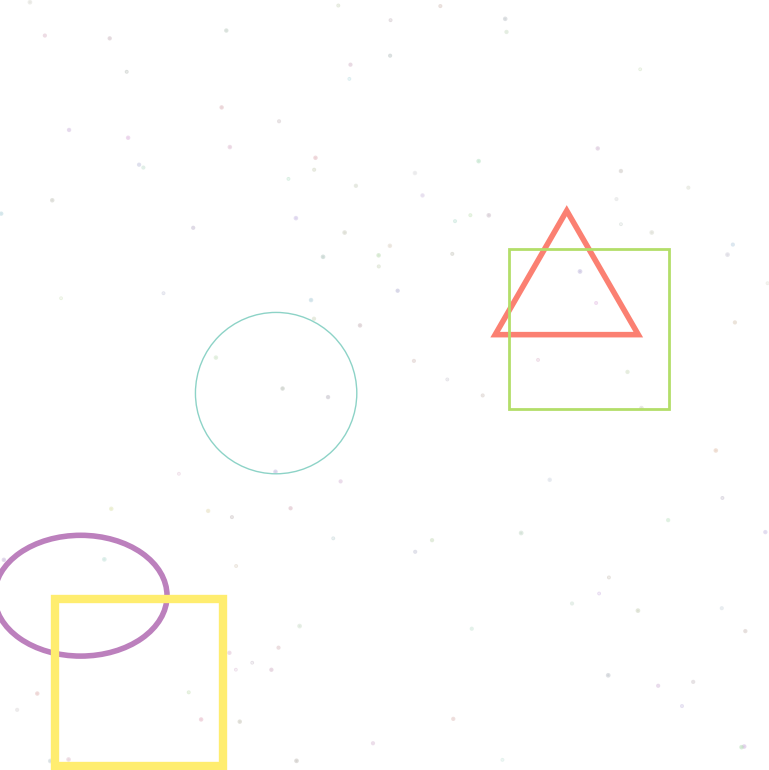[{"shape": "circle", "thickness": 0.5, "radius": 0.52, "center": [0.359, 0.489]}, {"shape": "triangle", "thickness": 2, "radius": 0.54, "center": [0.736, 0.619]}, {"shape": "square", "thickness": 1, "radius": 0.52, "center": [0.765, 0.573]}, {"shape": "oval", "thickness": 2, "radius": 0.56, "center": [0.105, 0.226]}, {"shape": "square", "thickness": 3, "radius": 0.54, "center": [0.18, 0.114]}]